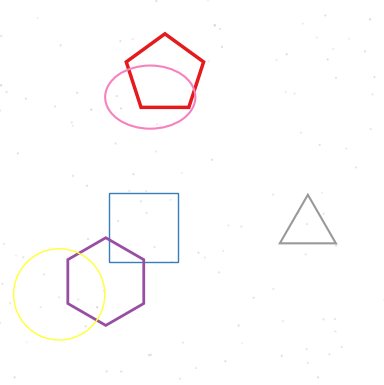[{"shape": "pentagon", "thickness": 2.5, "radius": 0.53, "center": [0.428, 0.807]}, {"shape": "square", "thickness": 1, "radius": 0.45, "center": [0.372, 0.409]}, {"shape": "hexagon", "thickness": 2, "radius": 0.57, "center": [0.275, 0.269]}, {"shape": "circle", "thickness": 1, "radius": 0.59, "center": [0.154, 0.235]}, {"shape": "oval", "thickness": 1.5, "radius": 0.59, "center": [0.39, 0.748]}, {"shape": "triangle", "thickness": 1.5, "radius": 0.42, "center": [0.8, 0.41]}]